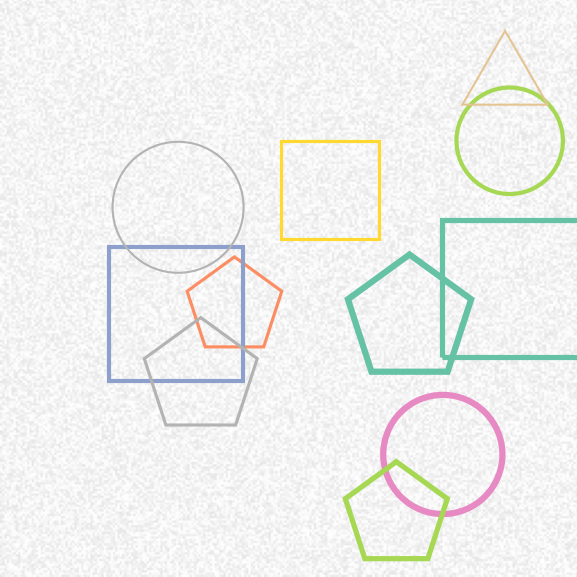[{"shape": "pentagon", "thickness": 3, "radius": 0.56, "center": [0.709, 0.446]}, {"shape": "square", "thickness": 2.5, "radius": 0.59, "center": [0.883, 0.499]}, {"shape": "pentagon", "thickness": 1.5, "radius": 0.43, "center": [0.406, 0.468]}, {"shape": "square", "thickness": 2, "radius": 0.58, "center": [0.305, 0.455]}, {"shape": "circle", "thickness": 3, "radius": 0.52, "center": [0.767, 0.212]}, {"shape": "circle", "thickness": 2, "radius": 0.46, "center": [0.883, 0.755]}, {"shape": "pentagon", "thickness": 2.5, "radius": 0.46, "center": [0.686, 0.107]}, {"shape": "square", "thickness": 1.5, "radius": 0.42, "center": [0.571, 0.669]}, {"shape": "triangle", "thickness": 1, "radius": 0.43, "center": [0.875, 0.86]}, {"shape": "pentagon", "thickness": 1.5, "radius": 0.51, "center": [0.348, 0.346]}, {"shape": "circle", "thickness": 1, "radius": 0.57, "center": [0.308, 0.64]}]